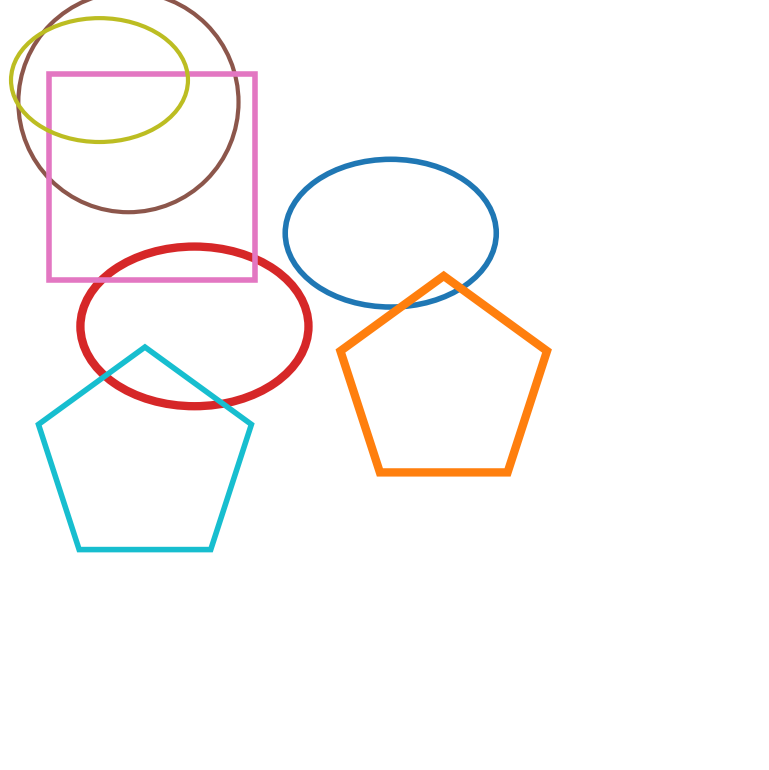[{"shape": "oval", "thickness": 2, "radius": 0.69, "center": [0.507, 0.697]}, {"shape": "pentagon", "thickness": 3, "radius": 0.71, "center": [0.576, 0.501]}, {"shape": "oval", "thickness": 3, "radius": 0.74, "center": [0.253, 0.576]}, {"shape": "circle", "thickness": 1.5, "radius": 0.71, "center": [0.167, 0.867]}, {"shape": "square", "thickness": 2, "radius": 0.67, "center": [0.197, 0.77]}, {"shape": "oval", "thickness": 1.5, "radius": 0.57, "center": [0.129, 0.896]}, {"shape": "pentagon", "thickness": 2, "radius": 0.73, "center": [0.188, 0.404]}]